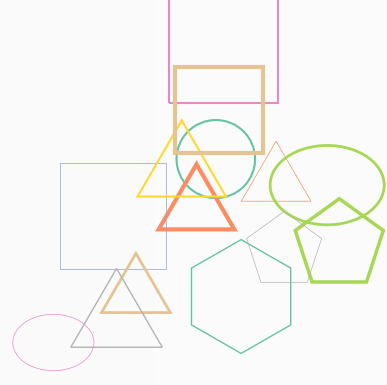[{"shape": "circle", "thickness": 1.5, "radius": 0.51, "center": [0.557, 0.587]}, {"shape": "hexagon", "thickness": 1, "radius": 0.74, "center": [0.622, 0.23]}, {"shape": "triangle", "thickness": 0.5, "radius": 0.52, "center": [0.713, 0.529]}, {"shape": "triangle", "thickness": 3, "radius": 0.56, "center": [0.507, 0.461]}, {"shape": "square", "thickness": 0.5, "radius": 0.69, "center": [0.292, 0.439]}, {"shape": "oval", "thickness": 0.5, "radius": 0.52, "center": [0.138, 0.11]}, {"shape": "square", "thickness": 1.5, "radius": 0.7, "center": [0.577, 0.874]}, {"shape": "oval", "thickness": 2, "radius": 0.74, "center": [0.844, 0.519]}, {"shape": "pentagon", "thickness": 2.5, "radius": 0.6, "center": [0.876, 0.364]}, {"shape": "triangle", "thickness": 1.5, "radius": 0.66, "center": [0.469, 0.555]}, {"shape": "square", "thickness": 3, "radius": 0.56, "center": [0.566, 0.714]}, {"shape": "triangle", "thickness": 2, "radius": 0.51, "center": [0.351, 0.239]}, {"shape": "pentagon", "thickness": 0.5, "radius": 0.51, "center": [0.733, 0.349]}, {"shape": "triangle", "thickness": 1, "radius": 0.68, "center": [0.301, 0.166]}]